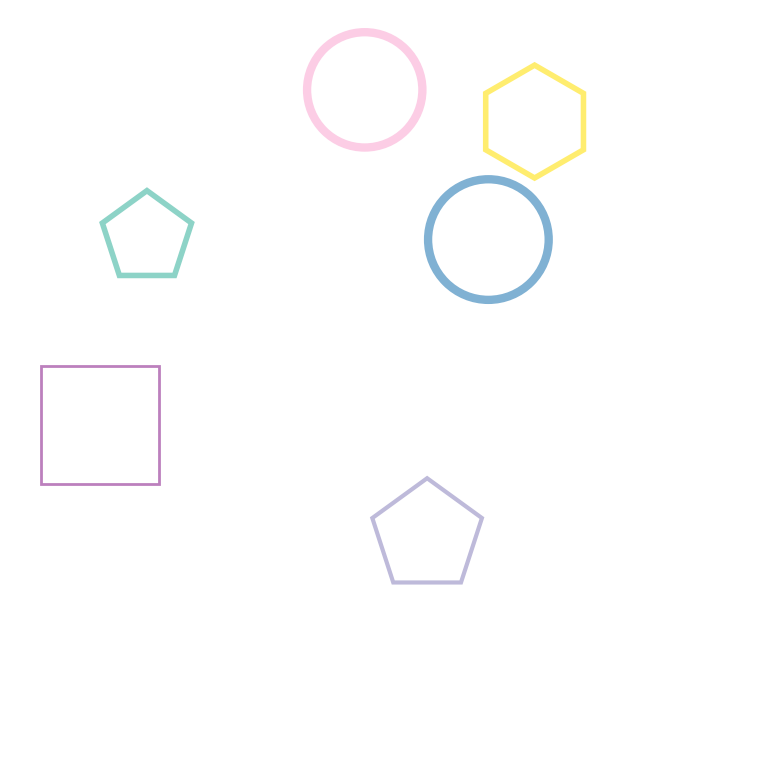[{"shape": "pentagon", "thickness": 2, "radius": 0.3, "center": [0.191, 0.692]}, {"shape": "pentagon", "thickness": 1.5, "radius": 0.37, "center": [0.555, 0.304]}, {"shape": "circle", "thickness": 3, "radius": 0.39, "center": [0.634, 0.689]}, {"shape": "circle", "thickness": 3, "radius": 0.37, "center": [0.474, 0.883]}, {"shape": "square", "thickness": 1, "radius": 0.38, "center": [0.129, 0.448]}, {"shape": "hexagon", "thickness": 2, "radius": 0.37, "center": [0.694, 0.842]}]